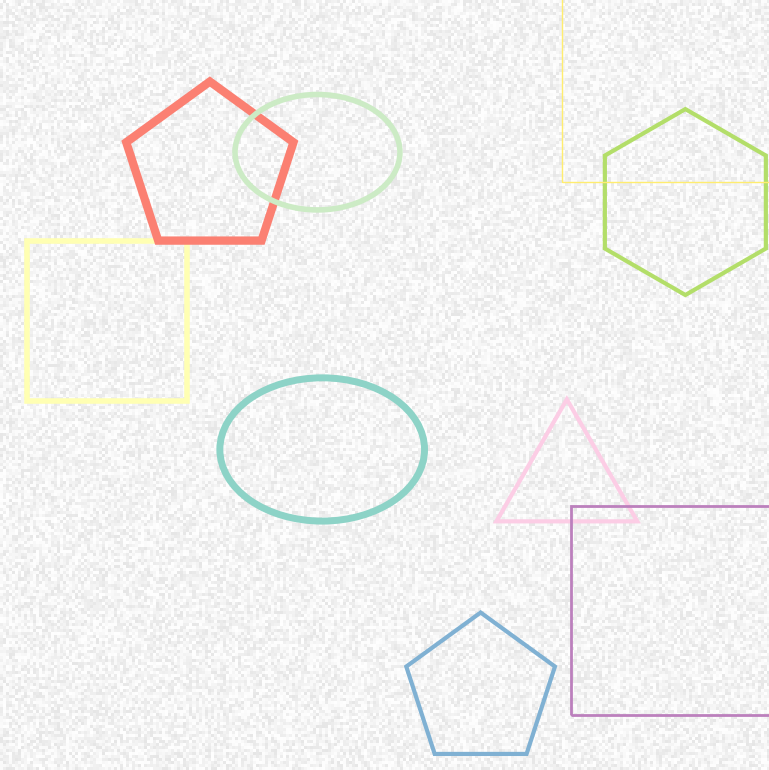[{"shape": "oval", "thickness": 2.5, "radius": 0.66, "center": [0.418, 0.416]}, {"shape": "square", "thickness": 2, "radius": 0.52, "center": [0.139, 0.583]}, {"shape": "pentagon", "thickness": 3, "radius": 0.57, "center": [0.273, 0.78]}, {"shape": "pentagon", "thickness": 1.5, "radius": 0.51, "center": [0.624, 0.103]}, {"shape": "hexagon", "thickness": 1.5, "radius": 0.6, "center": [0.89, 0.738]}, {"shape": "triangle", "thickness": 1.5, "radius": 0.53, "center": [0.736, 0.376]}, {"shape": "square", "thickness": 1, "radius": 0.68, "center": [0.877, 0.207]}, {"shape": "oval", "thickness": 2, "radius": 0.54, "center": [0.412, 0.802]}, {"shape": "square", "thickness": 0.5, "radius": 0.68, "center": [0.864, 0.899]}]